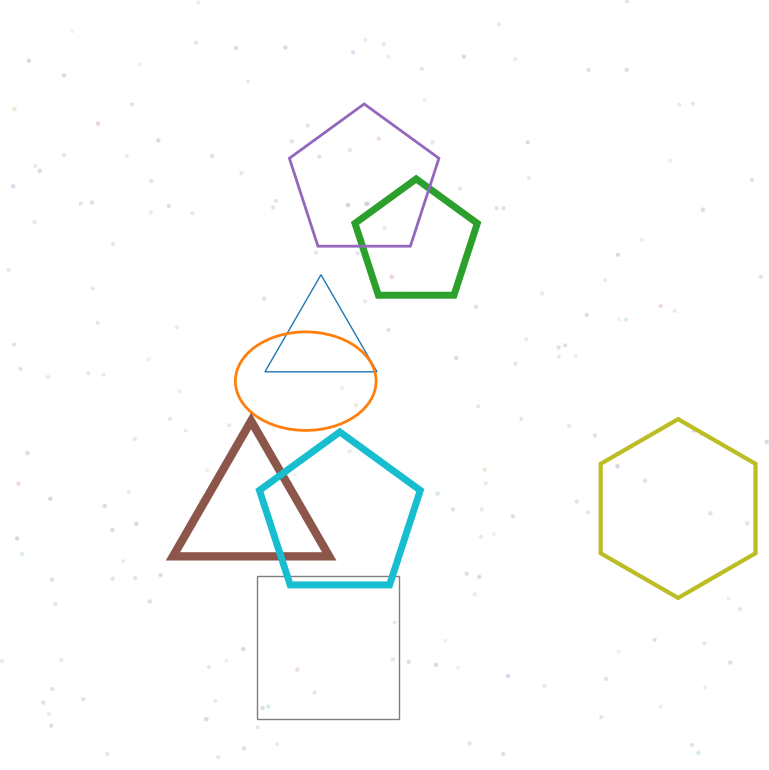[{"shape": "triangle", "thickness": 0.5, "radius": 0.42, "center": [0.417, 0.559]}, {"shape": "oval", "thickness": 1, "radius": 0.46, "center": [0.397, 0.505]}, {"shape": "pentagon", "thickness": 2.5, "radius": 0.42, "center": [0.54, 0.684]}, {"shape": "pentagon", "thickness": 1, "radius": 0.51, "center": [0.473, 0.763]}, {"shape": "triangle", "thickness": 3, "radius": 0.59, "center": [0.326, 0.336]}, {"shape": "square", "thickness": 0.5, "radius": 0.46, "center": [0.426, 0.159]}, {"shape": "hexagon", "thickness": 1.5, "radius": 0.58, "center": [0.881, 0.34]}, {"shape": "pentagon", "thickness": 2.5, "radius": 0.55, "center": [0.441, 0.329]}]